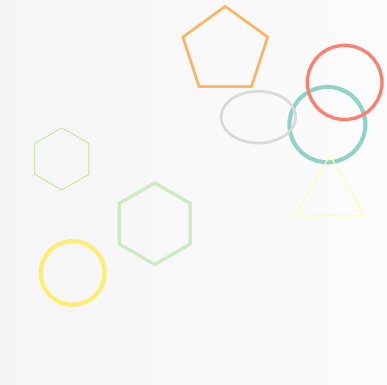[{"shape": "circle", "thickness": 3, "radius": 0.49, "center": [0.845, 0.676]}, {"shape": "triangle", "thickness": 1, "radius": 0.52, "center": [0.851, 0.492]}, {"shape": "circle", "thickness": 2.5, "radius": 0.48, "center": [0.889, 0.786]}, {"shape": "pentagon", "thickness": 2, "radius": 0.58, "center": [0.581, 0.868]}, {"shape": "hexagon", "thickness": 0.5, "radius": 0.4, "center": [0.16, 0.587]}, {"shape": "oval", "thickness": 2, "radius": 0.48, "center": [0.667, 0.696]}, {"shape": "hexagon", "thickness": 2.5, "radius": 0.53, "center": [0.399, 0.419]}, {"shape": "circle", "thickness": 3, "radius": 0.41, "center": [0.187, 0.291]}]